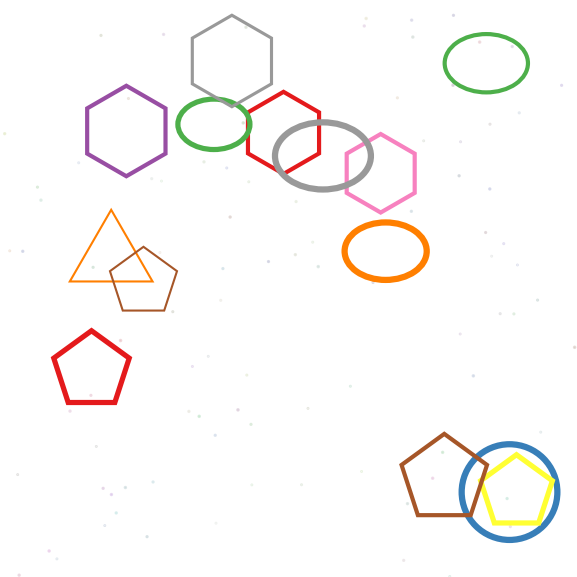[{"shape": "pentagon", "thickness": 2.5, "radius": 0.34, "center": [0.158, 0.358]}, {"shape": "hexagon", "thickness": 2, "radius": 0.36, "center": [0.491, 0.769]}, {"shape": "circle", "thickness": 3, "radius": 0.41, "center": [0.882, 0.147]}, {"shape": "oval", "thickness": 2, "radius": 0.36, "center": [0.842, 0.89]}, {"shape": "oval", "thickness": 2.5, "radius": 0.31, "center": [0.37, 0.784]}, {"shape": "hexagon", "thickness": 2, "radius": 0.39, "center": [0.219, 0.772]}, {"shape": "oval", "thickness": 3, "radius": 0.36, "center": [0.668, 0.564]}, {"shape": "triangle", "thickness": 1, "radius": 0.41, "center": [0.193, 0.553]}, {"shape": "pentagon", "thickness": 2.5, "radius": 0.33, "center": [0.894, 0.146]}, {"shape": "pentagon", "thickness": 2, "radius": 0.39, "center": [0.769, 0.17]}, {"shape": "pentagon", "thickness": 1, "radius": 0.31, "center": [0.248, 0.511]}, {"shape": "hexagon", "thickness": 2, "radius": 0.34, "center": [0.659, 0.699]}, {"shape": "oval", "thickness": 3, "radius": 0.42, "center": [0.559, 0.729]}, {"shape": "hexagon", "thickness": 1.5, "radius": 0.4, "center": [0.402, 0.894]}]